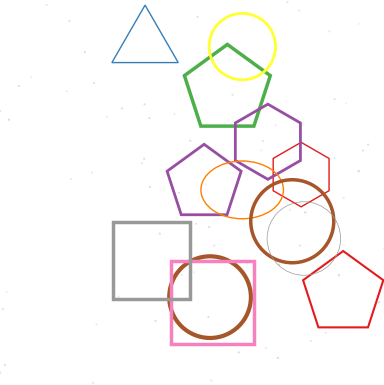[{"shape": "hexagon", "thickness": 1, "radius": 0.42, "center": [0.782, 0.547]}, {"shape": "pentagon", "thickness": 1.5, "radius": 0.55, "center": [0.891, 0.238]}, {"shape": "triangle", "thickness": 1, "radius": 0.5, "center": [0.377, 0.887]}, {"shape": "pentagon", "thickness": 2.5, "radius": 0.59, "center": [0.591, 0.767]}, {"shape": "hexagon", "thickness": 2, "radius": 0.49, "center": [0.696, 0.632]}, {"shape": "pentagon", "thickness": 2, "radius": 0.51, "center": [0.53, 0.524]}, {"shape": "oval", "thickness": 1, "radius": 0.54, "center": [0.629, 0.507]}, {"shape": "circle", "thickness": 2, "radius": 0.43, "center": [0.629, 0.879]}, {"shape": "circle", "thickness": 2.5, "radius": 0.54, "center": [0.759, 0.425]}, {"shape": "circle", "thickness": 3, "radius": 0.53, "center": [0.546, 0.228]}, {"shape": "square", "thickness": 2.5, "radius": 0.54, "center": [0.552, 0.215]}, {"shape": "square", "thickness": 2.5, "radius": 0.5, "center": [0.393, 0.324]}, {"shape": "circle", "thickness": 0.5, "radius": 0.48, "center": [0.789, 0.381]}]